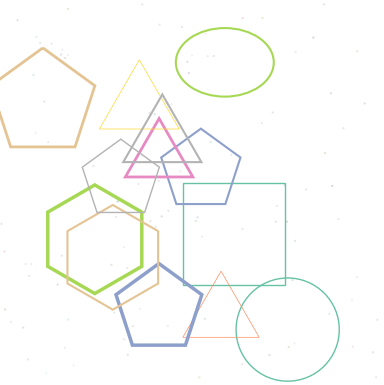[{"shape": "circle", "thickness": 1, "radius": 0.67, "center": [0.747, 0.144]}, {"shape": "square", "thickness": 1, "radius": 0.66, "center": [0.607, 0.391]}, {"shape": "triangle", "thickness": 0.5, "radius": 0.57, "center": [0.574, 0.181]}, {"shape": "pentagon", "thickness": 1.5, "radius": 0.54, "center": [0.522, 0.558]}, {"shape": "pentagon", "thickness": 2.5, "radius": 0.59, "center": [0.413, 0.198]}, {"shape": "triangle", "thickness": 2, "radius": 0.51, "center": [0.413, 0.591]}, {"shape": "hexagon", "thickness": 2.5, "radius": 0.7, "center": [0.246, 0.379]}, {"shape": "oval", "thickness": 1.5, "radius": 0.64, "center": [0.584, 0.838]}, {"shape": "triangle", "thickness": 0.5, "radius": 0.6, "center": [0.362, 0.725]}, {"shape": "hexagon", "thickness": 1.5, "radius": 0.68, "center": [0.293, 0.332]}, {"shape": "pentagon", "thickness": 2, "radius": 0.71, "center": [0.111, 0.733]}, {"shape": "triangle", "thickness": 1.5, "radius": 0.59, "center": [0.422, 0.638]}, {"shape": "pentagon", "thickness": 1, "radius": 0.53, "center": [0.314, 0.533]}]